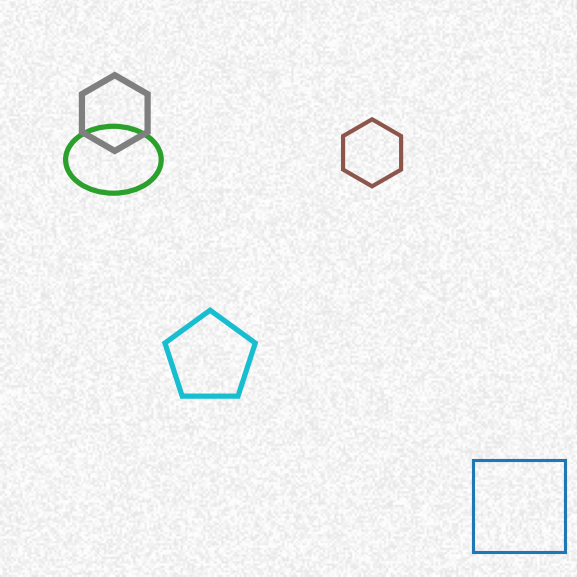[{"shape": "square", "thickness": 1.5, "radius": 0.4, "center": [0.899, 0.123]}, {"shape": "oval", "thickness": 2.5, "radius": 0.41, "center": [0.196, 0.723]}, {"shape": "hexagon", "thickness": 2, "radius": 0.29, "center": [0.644, 0.735]}, {"shape": "hexagon", "thickness": 3, "radius": 0.33, "center": [0.199, 0.803]}, {"shape": "pentagon", "thickness": 2.5, "radius": 0.41, "center": [0.364, 0.38]}]